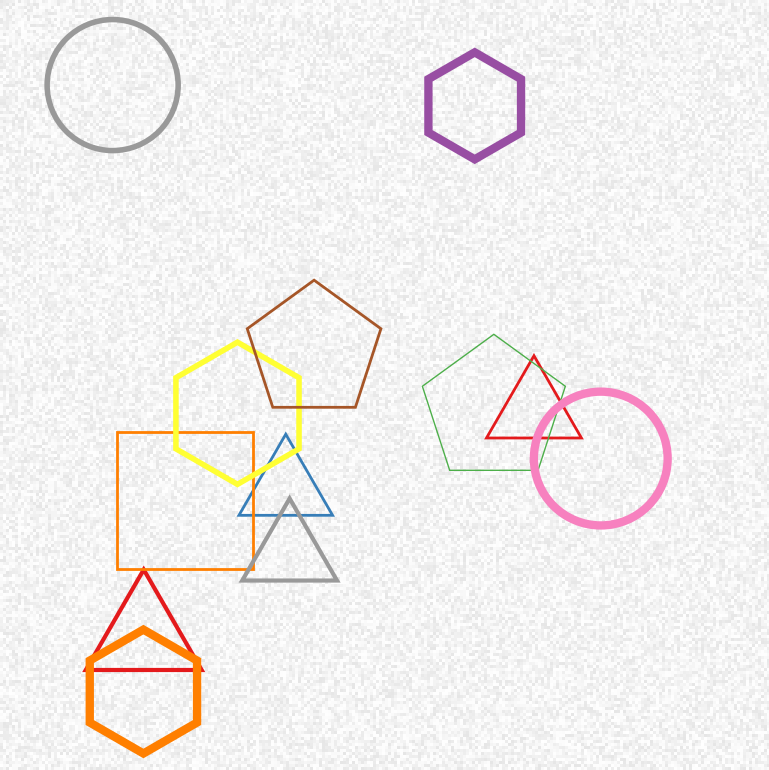[{"shape": "triangle", "thickness": 1.5, "radius": 0.43, "center": [0.187, 0.173]}, {"shape": "triangle", "thickness": 1, "radius": 0.36, "center": [0.693, 0.467]}, {"shape": "triangle", "thickness": 1, "radius": 0.35, "center": [0.371, 0.366]}, {"shape": "pentagon", "thickness": 0.5, "radius": 0.49, "center": [0.641, 0.468]}, {"shape": "hexagon", "thickness": 3, "radius": 0.35, "center": [0.617, 0.863]}, {"shape": "hexagon", "thickness": 3, "radius": 0.4, "center": [0.186, 0.102]}, {"shape": "square", "thickness": 1, "radius": 0.44, "center": [0.24, 0.35]}, {"shape": "hexagon", "thickness": 2, "radius": 0.46, "center": [0.308, 0.463]}, {"shape": "pentagon", "thickness": 1, "radius": 0.46, "center": [0.408, 0.545]}, {"shape": "circle", "thickness": 3, "radius": 0.43, "center": [0.78, 0.404]}, {"shape": "triangle", "thickness": 1.5, "radius": 0.36, "center": [0.376, 0.282]}, {"shape": "circle", "thickness": 2, "radius": 0.43, "center": [0.146, 0.89]}]